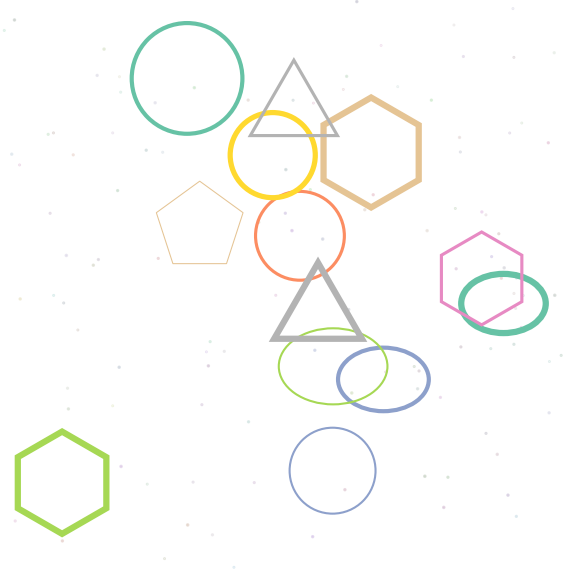[{"shape": "circle", "thickness": 2, "radius": 0.48, "center": [0.324, 0.863]}, {"shape": "oval", "thickness": 3, "radius": 0.37, "center": [0.872, 0.474]}, {"shape": "circle", "thickness": 1.5, "radius": 0.38, "center": [0.519, 0.591]}, {"shape": "circle", "thickness": 1, "radius": 0.37, "center": [0.576, 0.184]}, {"shape": "oval", "thickness": 2, "radius": 0.39, "center": [0.664, 0.342]}, {"shape": "hexagon", "thickness": 1.5, "radius": 0.4, "center": [0.834, 0.517]}, {"shape": "oval", "thickness": 1, "radius": 0.47, "center": [0.577, 0.365]}, {"shape": "hexagon", "thickness": 3, "radius": 0.44, "center": [0.108, 0.163]}, {"shape": "circle", "thickness": 2.5, "radius": 0.37, "center": [0.472, 0.731]}, {"shape": "pentagon", "thickness": 0.5, "radius": 0.39, "center": [0.346, 0.606]}, {"shape": "hexagon", "thickness": 3, "radius": 0.48, "center": [0.643, 0.735]}, {"shape": "triangle", "thickness": 1.5, "radius": 0.44, "center": [0.509, 0.808]}, {"shape": "triangle", "thickness": 3, "radius": 0.44, "center": [0.551, 0.456]}]